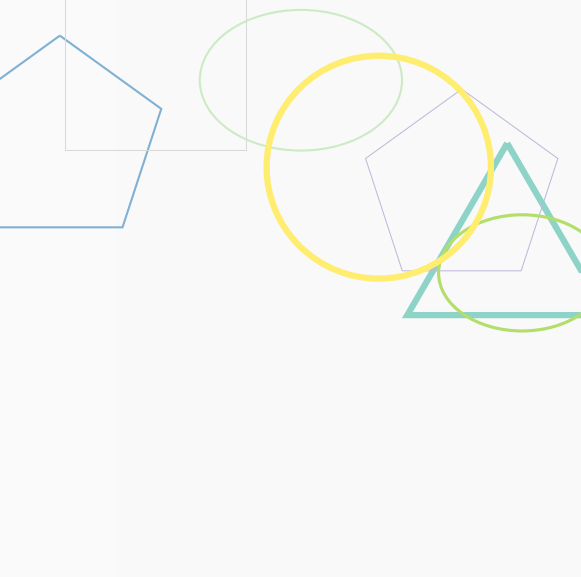[{"shape": "triangle", "thickness": 3, "radius": 0.99, "center": [0.873, 0.553]}, {"shape": "pentagon", "thickness": 0.5, "radius": 0.87, "center": [0.794, 0.671]}, {"shape": "pentagon", "thickness": 1, "radius": 0.92, "center": [0.103, 0.754]}, {"shape": "oval", "thickness": 1.5, "radius": 0.72, "center": [0.898, 0.527]}, {"shape": "square", "thickness": 0.5, "radius": 0.78, "center": [0.267, 0.894]}, {"shape": "oval", "thickness": 1, "radius": 0.87, "center": [0.518, 0.86]}, {"shape": "circle", "thickness": 3, "radius": 0.96, "center": [0.652, 0.71]}]